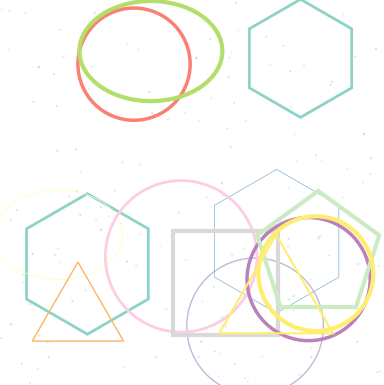[{"shape": "hexagon", "thickness": 2, "radius": 0.91, "center": [0.227, 0.314]}, {"shape": "hexagon", "thickness": 2, "radius": 0.77, "center": [0.781, 0.848]}, {"shape": "oval", "thickness": 0.5, "radius": 0.83, "center": [0.152, 0.39]}, {"shape": "circle", "thickness": 1, "radius": 0.89, "center": [0.662, 0.152]}, {"shape": "circle", "thickness": 2.5, "radius": 0.73, "center": [0.348, 0.833]}, {"shape": "hexagon", "thickness": 0.5, "radius": 0.93, "center": [0.719, 0.373]}, {"shape": "triangle", "thickness": 1, "radius": 0.68, "center": [0.202, 0.182]}, {"shape": "oval", "thickness": 3, "radius": 0.93, "center": [0.392, 0.867]}, {"shape": "circle", "thickness": 2, "radius": 0.98, "center": [0.471, 0.334]}, {"shape": "square", "thickness": 3, "radius": 0.68, "center": [0.585, 0.265]}, {"shape": "circle", "thickness": 2.5, "radius": 0.8, "center": [0.802, 0.275]}, {"shape": "pentagon", "thickness": 3, "radius": 0.83, "center": [0.827, 0.337]}, {"shape": "circle", "thickness": 3, "radius": 0.75, "center": [0.82, 0.289]}, {"shape": "triangle", "thickness": 1.5, "radius": 0.85, "center": [0.717, 0.22]}]